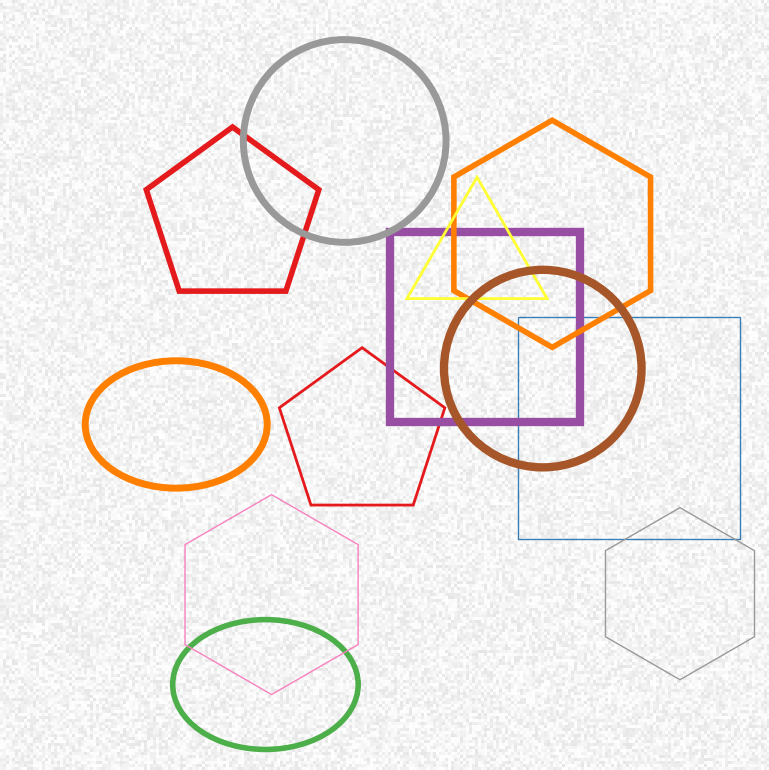[{"shape": "pentagon", "thickness": 1, "radius": 0.57, "center": [0.47, 0.435]}, {"shape": "pentagon", "thickness": 2, "radius": 0.59, "center": [0.302, 0.717]}, {"shape": "square", "thickness": 0.5, "radius": 0.72, "center": [0.817, 0.444]}, {"shape": "oval", "thickness": 2, "radius": 0.6, "center": [0.345, 0.111]}, {"shape": "square", "thickness": 3, "radius": 0.62, "center": [0.63, 0.575]}, {"shape": "oval", "thickness": 2.5, "radius": 0.59, "center": [0.229, 0.449]}, {"shape": "hexagon", "thickness": 2, "radius": 0.74, "center": [0.717, 0.696]}, {"shape": "triangle", "thickness": 1, "radius": 0.53, "center": [0.619, 0.665]}, {"shape": "circle", "thickness": 3, "radius": 0.64, "center": [0.705, 0.521]}, {"shape": "hexagon", "thickness": 0.5, "radius": 0.65, "center": [0.353, 0.228]}, {"shape": "circle", "thickness": 2.5, "radius": 0.66, "center": [0.448, 0.817]}, {"shape": "hexagon", "thickness": 0.5, "radius": 0.56, "center": [0.883, 0.229]}]